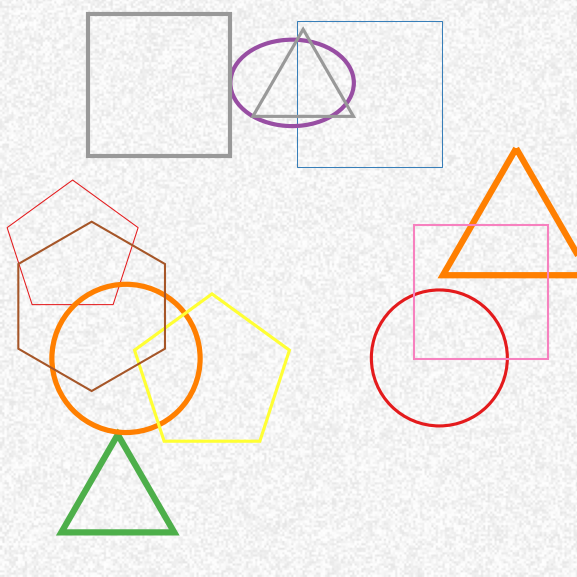[{"shape": "circle", "thickness": 1.5, "radius": 0.59, "center": [0.761, 0.379]}, {"shape": "pentagon", "thickness": 0.5, "radius": 0.6, "center": [0.126, 0.568]}, {"shape": "square", "thickness": 0.5, "radius": 0.63, "center": [0.639, 0.836]}, {"shape": "triangle", "thickness": 3, "radius": 0.56, "center": [0.204, 0.134]}, {"shape": "oval", "thickness": 2, "radius": 0.53, "center": [0.506, 0.856]}, {"shape": "triangle", "thickness": 3, "radius": 0.73, "center": [0.894, 0.596]}, {"shape": "circle", "thickness": 2.5, "radius": 0.64, "center": [0.218, 0.379]}, {"shape": "pentagon", "thickness": 1.5, "radius": 0.7, "center": [0.367, 0.349]}, {"shape": "hexagon", "thickness": 1, "radius": 0.73, "center": [0.159, 0.469]}, {"shape": "square", "thickness": 1, "radius": 0.58, "center": [0.833, 0.494]}, {"shape": "square", "thickness": 2, "radius": 0.62, "center": [0.275, 0.851]}, {"shape": "triangle", "thickness": 1.5, "radius": 0.5, "center": [0.525, 0.848]}]